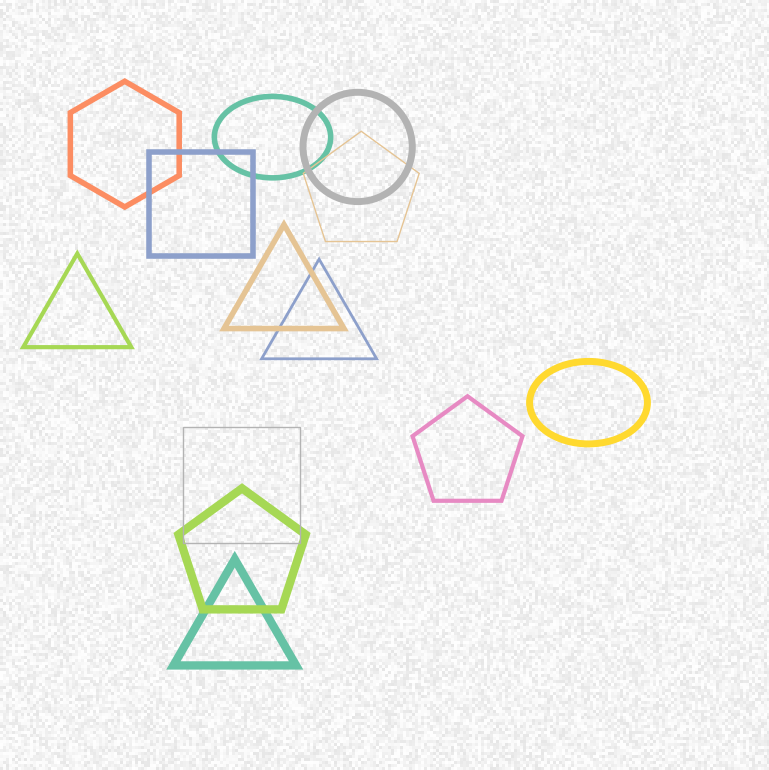[{"shape": "oval", "thickness": 2, "radius": 0.38, "center": [0.354, 0.822]}, {"shape": "triangle", "thickness": 3, "radius": 0.46, "center": [0.305, 0.182]}, {"shape": "hexagon", "thickness": 2, "radius": 0.41, "center": [0.162, 0.813]}, {"shape": "triangle", "thickness": 1, "radius": 0.43, "center": [0.414, 0.577]}, {"shape": "square", "thickness": 2, "radius": 0.34, "center": [0.261, 0.735]}, {"shape": "pentagon", "thickness": 1.5, "radius": 0.38, "center": [0.607, 0.41]}, {"shape": "pentagon", "thickness": 3, "radius": 0.43, "center": [0.314, 0.279]}, {"shape": "triangle", "thickness": 1.5, "radius": 0.41, "center": [0.1, 0.59]}, {"shape": "oval", "thickness": 2.5, "radius": 0.38, "center": [0.764, 0.477]}, {"shape": "triangle", "thickness": 2, "radius": 0.45, "center": [0.369, 0.618]}, {"shape": "pentagon", "thickness": 0.5, "radius": 0.4, "center": [0.469, 0.75]}, {"shape": "circle", "thickness": 2.5, "radius": 0.35, "center": [0.464, 0.809]}, {"shape": "square", "thickness": 0.5, "radius": 0.38, "center": [0.313, 0.37]}]